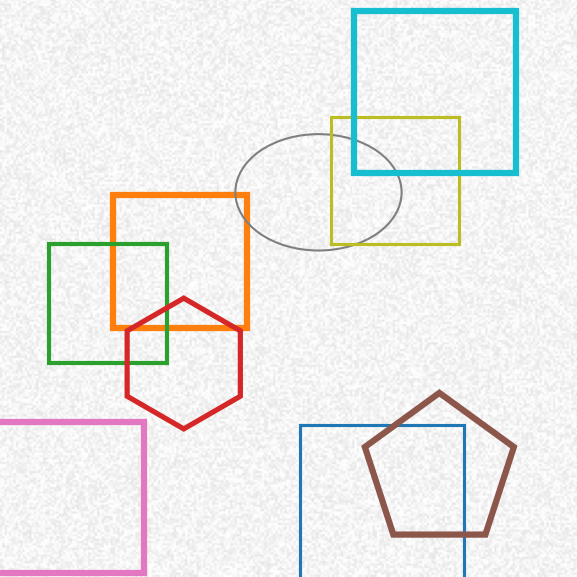[{"shape": "square", "thickness": 1.5, "radius": 0.71, "center": [0.661, 0.12]}, {"shape": "square", "thickness": 3, "radius": 0.58, "center": [0.312, 0.546]}, {"shape": "square", "thickness": 2, "radius": 0.51, "center": [0.187, 0.473]}, {"shape": "hexagon", "thickness": 2.5, "radius": 0.57, "center": [0.318, 0.37]}, {"shape": "pentagon", "thickness": 3, "radius": 0.68, "center": [0.761, 0.183]}, {"shape": "square", "thickness": 3, "radius": 0.65, "center": [0.12, 0.138]}, {"shape": "oval", "thickness": 1, "radius": 0.72, "center": [0.551, 0.666]}, {"shape": "square", "thickness": 1.5, "radius": 0.55, "center": [0.684, 0.686]}, {"shape": "square", "thickness": 3, "radius": 0.7, "center": [0.753, 0.839]}]